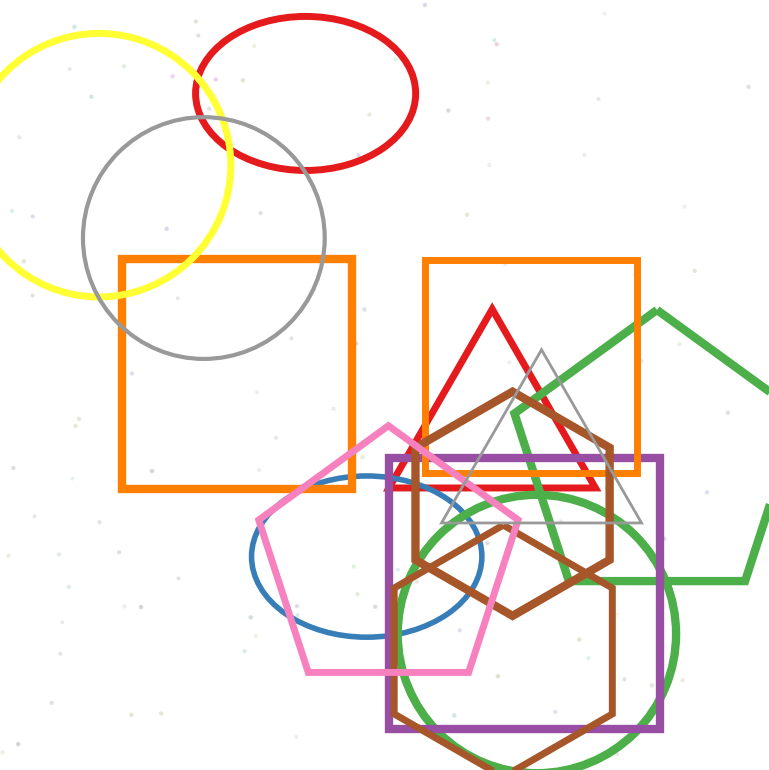[{"shape": "triangle", "thickness": 2.5, "radius": 0.77, "center": [0.639, 0.444]}, {"shape": "oval", "thickness": 2.5, "radius": 0.71, "center": [0.397, 0.879]}, {"shape": "oval", "thickness": 2, "radius": 0.75, "center": [0.476, 0.277]}, {"shape": "pentagon", "thickness": 3, "radius": 0.97, "center": [0.853, 0.403]}, {"shape": "circle", "thickness": 3, "radius": 0.9, "center": [0.697, 0.177]}, {"shape": "square", "thickness": 3, "radius": 0.88, "center": [0.681, 0.229]}, {"shape": "square", "thickness": 2.5, "radius": 0.69, "center": [0.69, 0.524]}, {"shape": "square", "thickness": 3, "radius": 0.75, "center": [0.308, 0.514]}, {"shape": "circle", "thickness": 2.5, "radius": 0.86, "center": [0.129, 0.785]}, {"shape": "hexagon", "thickness": 2.5, "radius": 0.82, "center": [0.654, 0.155]}, {"shape": "hexagon", "thickness": 3, "radius": 0.73, "center": [0.666, 0.346]}, {"shape": "pentagon", "thickness": 2.5, "radius": 0.89, "center": [0.504, 0.27]}, {"shape": "triangle", "thickness": 1, "radius": 0.75, "center": [0.703, 0.396]}, {"shape": "circle", "thickness": 1.5, "radius": 0.78, "center": [0.265, 0.691]}]